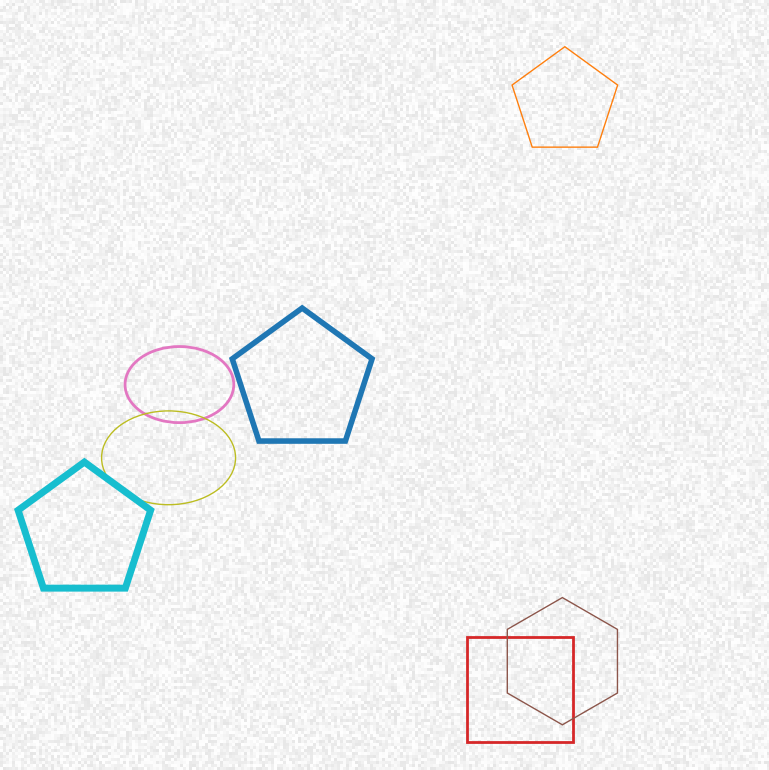[{"shape": "pentagon", "thickness": 2, "radius": 0.48, "center": [0.392, 0.504]}, {"shape": "pentagon", "thickness": 0.5, "radius": 0.36, "center": [0.734, 0.867]}, {"shape": "square", "thickness": 1, "radius": 0.34, "center": [0.676, 0.105]}, {"shape": "hexagon", "thickness": 0.5, "radius": 0.41, "center": [0.73, 0.141]}, {"shape": "oval", "thickness": 1, "radius": 0.35, "center": [0.233, 0.501]}, {"shape": "oval", "thickness": 0.5, "radius": 0.44, "center": [0.219, 0.405]}, {"shape": "pentagon", "thickness": 2.5, "radius": 0.45, "center": [0.11, 0.309]}]